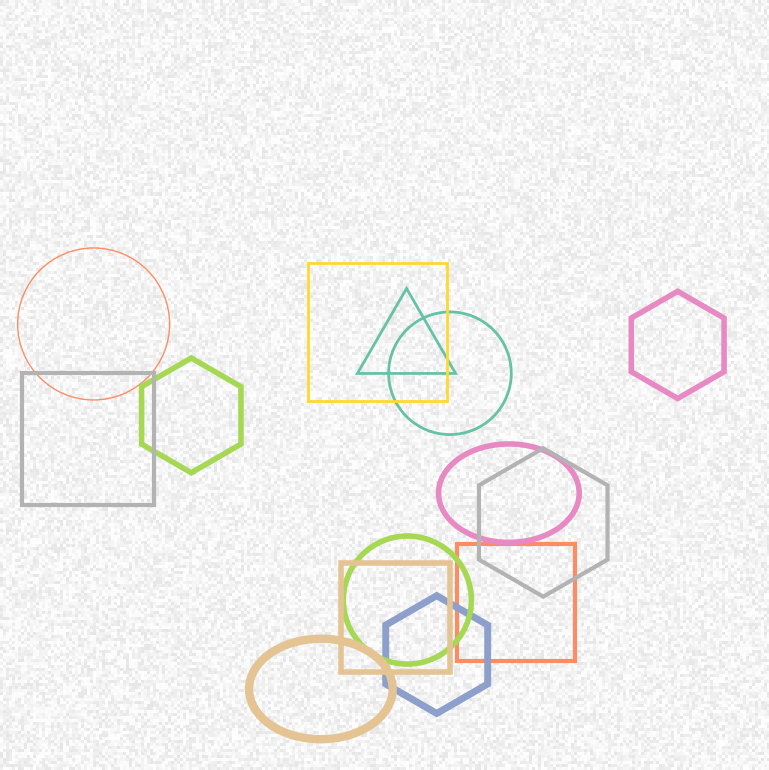[{"shape": "circle", "thickness": 1, "radius": 0.4, "center": [0.584, 0.515]}, {"shape": "triangle", "thickness": 1, "radius": 0.37, "center": [0.528, 0.552]}, {"shape": "circle", "thickness": 0.5, "radius": 0.49, "center": [0.122, 0.579]}, {"shape": "square", "thickness": 1.5, "radius": 0.38, "center": [0.67, 0.218]}, {"shape": "hexagon", "thickness": 2.5, "radius": 0.38, "center": [0.567, 0.15]}, {"shape": "hexagon", "thickness": 2, "radius": 0.35, "center": [0.88, 0.552]}, {"shape": "oval", "thickness": 2, "radius": 0.46, "center": [0.661, 0.36]}, {"shape": "circle", "thickness": 2, "radius": 0.42, "center": [0.529, 0.221]}, {"shape": "hexagon", "thickness": 2, "radius": 0.37, "center": [0.248, 0.461]}, {"shape": "square", "thickness": 1, "radius": 0.45, "center": [0.49, 0.569]}, {"shape": "square", "thickness": 2, "radius": 0.35, "center": [0.514, 0.198]}, {"shape": "oval", "thickness": 3, "radius": 0.47, "center": [0.417, 0.105]}, {"shape": "hexagon", "thickness": 1.5, "radius": 0.48, "center": [0.705, 0.321]}, {"shape": "square", "thickness": 1.5, "radius": 0.43, "center": [0.115, 0.43]}]